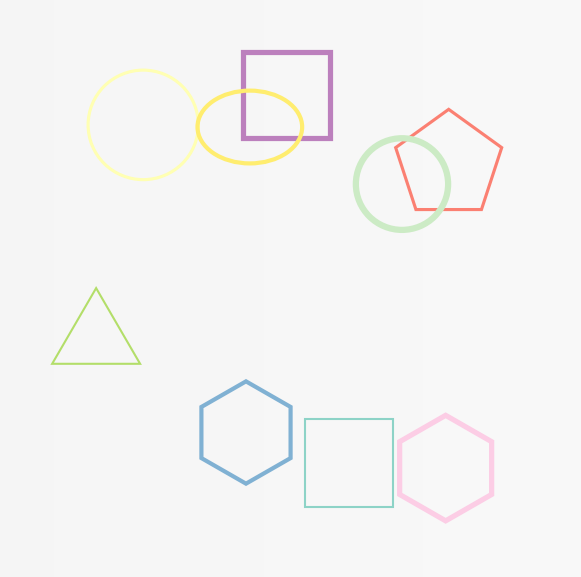[{"shape": "square", "thickness": 1, "radius": 0.38, "center": [0.6, 0.197]}, {"shape": "circle", "thickness": 1.5, "radius": 0.47, "center": [0.246, 0.783]}, {"shape": "pentagon", "thickness": 1.5, "radius": 0.48, "center": [0.772, 0.714]}, {"shape": "hexagon", "thickness": 2, "radius": 0.44, "center": [0.423, 0.25]}, {"shape": "triangle", "thickness": 1, "radius": 0.44, "center": [0.165, 0.413]}, {"shape": "hexagon", "thickness": 2.5, "radius": 0.46, "center": [0.767, 0.189]}, {"shape": "square", "thickness": 2.5, "radius": 0.37, "center": [0.493, 0.835]}, {"shape": "circle", "thickness": 3, "radius": 0.4, "center": [0.692, 0.68]}, {"shape": "oval", "thickness": 2, "radius": 0.45, "center": [0.43, 0.779]}]